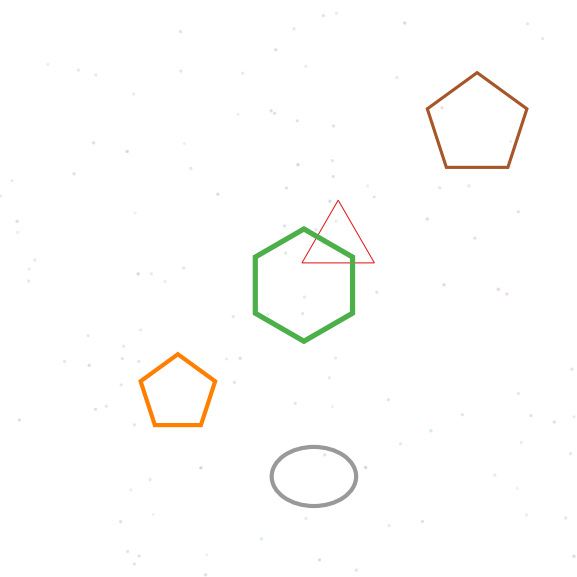[{"shape": "triangle", "thickness": 0.5, "radius": 0.36, "center": [0.586, 0.58]}, {"shape": "hexagon", "thickness": 2.5, "radius": 0.49, "center": [0.526, 0.505]}, {"shape": "pentagon", "thickness": 2, "radius": 0.34, "center": [0.308, 0.318]}, {"shape": "pentagon", "thickness": 1.5, "radius": 0.45, "center": [0.826, 0.783]}, {"shape": "oval", "thickness": 2, "radius": 0.37, "center": [0.544, 0.174]}]